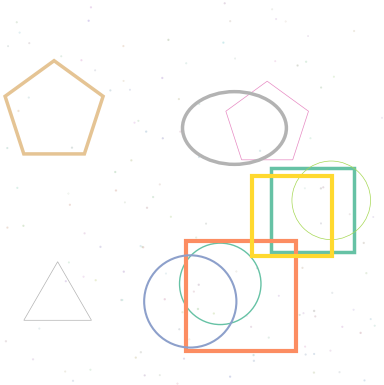[{"shape": "square", "thickness": 2.5, "radius": 0.54, "center": [0.811, 0.454]}, {"shape": "circle", "thickness": 1, "radius": 0.53, "center": [0.572, 0.263]}, {"shape": "square", "thickness": 3, "radius": 0.71, "center": [0.626, 0.231]}, {"shape": "circle", "thickness": 1.5, "radius": 0.6, "center": [0.494, 0.217]}, {"shape": "pentagon", "thickness": 0.5, "radius": 0.56, "center": [0.694, 0.676]}, {"shape": "circle", "thickness": 0.5, "radius": 0.51, "center": [0.86, 0.48]}, {"shape": "square", "thickness": 3, "radius": 0.52, "center": [0.759, 0.438]}, {"shape": "pentagon", "thickness": 2.5, "radius": 0.67, "center": [0.14, 0.709]}, {"shape": "triangle", "thickness": 0.5, "radius": 0.51, "center": [0.15, 0.219]}, {"shape": "oval", "thickness": 2.5, "radius": 0.67, "center": [0.609, 0.668]}]